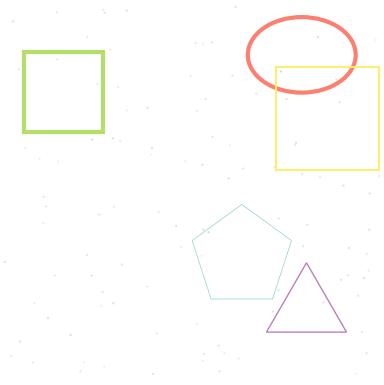[{"shape": "pentagon", "thickness": 0.5, "radius": 0.68, "center": [0.628, 0.333]}, {"shape": "oval", "thickness": 3, "radius": 0.7, "center": [0.784, 0.858]}, {"shape": "square", "thickness": 3, "radius": 0.52, "center": [0.165, 0.761]}, {"shape": "triangle", "thickness": 1, "radius": 0.6, "center": [0.796, 0.197]}, {"shape": "square", "thickness": 1.5, "radius": 0.67, "center": [0.852, 0.692]}]